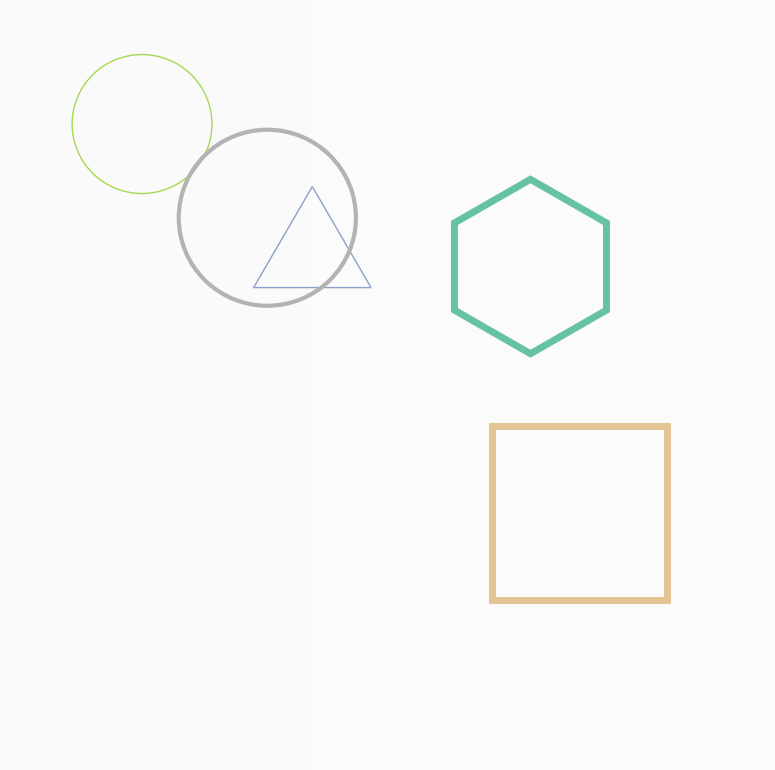[{"shape": "hexagon", "thickness": 2.5, "radius": 0.57, "center": [0.684, 0.654]}, {"shape": "triangle", "thickness": 0.5, "radius": 0.44, "center": [0.403, 0.67]}, {"shape": "circle", "thickness": 0.5, "radius": 0.45, "center": [0.183, 0.839]}, {"shape": "square", "thickness": 2.5, "radius": 0.56, "center": [0.748, 0.334]}, {"shape": "circle", "thickness": 1.5, "radius": 0.57, "center": [0.345, 0.717]}]